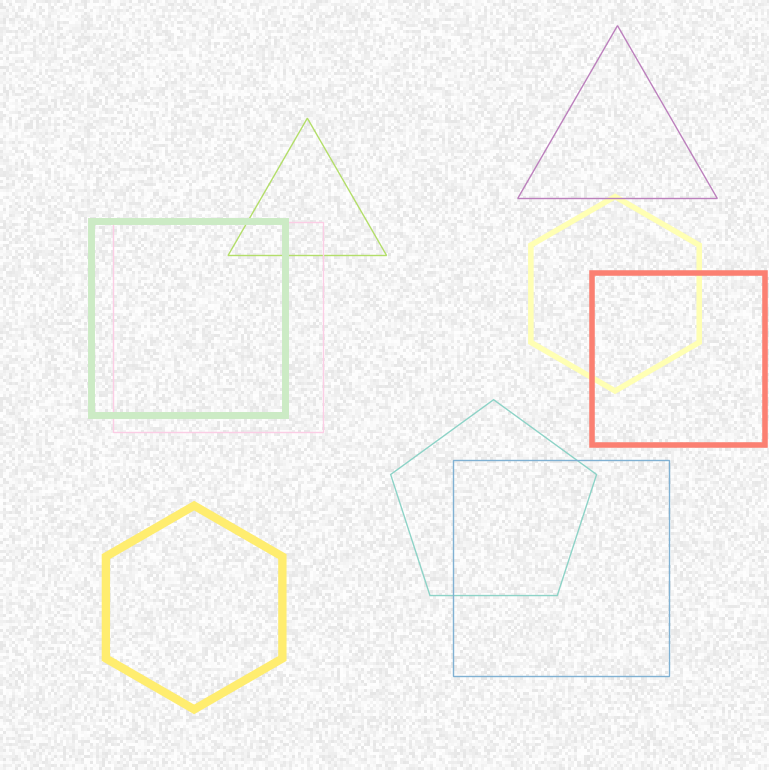[{"shape": "pentagon", "thickness": 0.5, "radius": 0.7, "center": [0.641, 0.34]}, {"shape": "hexagon", "thickness": 2, "radius": 0.63, "center": [0.799, 0.619]}, {"shape": "square", "thickness": 2, "radius": 0.56, "center": [0.881, 0.534]}, {"shape": "square", "thickness": 0.5, "radius": 0.7, "center": [0.728, 0.262]}, {"shape": "triangle", "thickness": 0.5, "radius": 0.59, "center": [0.399, 0.728]}, {"shape": "square", "thickness": 0.5, "radius": 0.68, "center": [0.283, 0.575]}, {"shape": "triangle", "thickness": 0.5, "radius": 0.75, "center": [0.802, 0.817]}, {"shape": "square", "thickness": 2.5, "radius": 0.63, "center": [0.244, 0.587]}, {"shape": "hexagon", "thickness": 3, "radius": 0.66, "center": [0.252, 0.211]}]